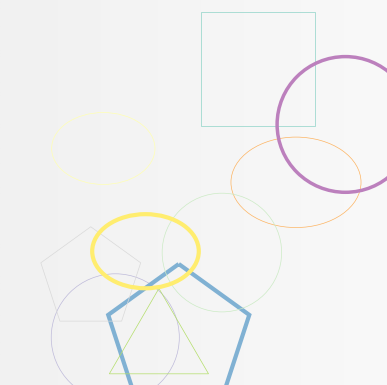[{"shape": "square", "thickness": 0.5, "radius": 0.73, "center": [0.667, 0.821]}, {"shape": "oval", "thickness": 0.5, "radius": 0.67, "center": [0.267, 0.614]}, {"shape": "circle", "thickness": 0.5, "radius": 0.83, "center": [0.297, 0.124]}, {"shape": "pentagon", "thickness": 3, "radius": 0.96, "center": [0.461, 0.123]}, {"shape": "oval", "thickness": 0.5, "radius": 0.84, "center": [0.764, 0.526]}, {"shape": "triangle", "thickness": 0.5, "radius": 0.74, "center": [0.41, 0.103]}, {"shape": "pentagon", "thickness": 0.5, "radius": 0.68, "center": [0.234, 0.276]}, {"shape": "circle", "thickness": 2.5, "radius": 0.88, "center": [0.891, 0.677]}, {"shape": "circle", "thickness": 0.5, "radius": 0.77, "center": [0.573, 0.344]}, {"shape": "oval", "thickness": 3, "radius": 0.69, "center": [0.375, 0.347]}]